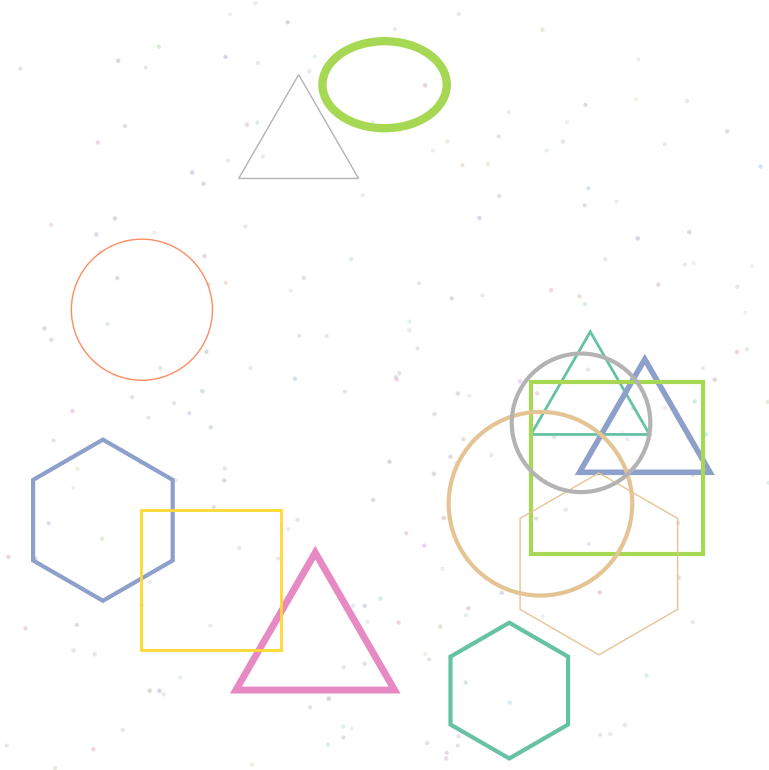[{"shape": "triangle", "thickness": 1, "radius": 0.44, "center": [0.767, 0.48]}, {"shape": "hexagon", "thickness": 1.5, "radius": 0.44, "center": [0.661, 0.103]}, {"shape": "circle", "thickness": 0.5, "radius": 0.46, "center": [0.184, 0.598]}, {"shape": "triangle", "thickness": 2, "radius": 0.49, "center": [0.837, 0.436]}, {"shape": "hexagon", "thickness": 1.5, "radius": 0.52, "center": [0.134, 0.324]}, {"shape": "triangle", "thickness": 2.5, "radius": 0.59, "center": [0.409, 0.163]}, {"shape": "square", "thickness": 1.5, "radius": 0.56, "center": [0.801, 0.393]}, {"shape": "oval", "thickness": 3, "radius": 0.4, "center": [0.499, 0.89]}, {"shape": "square", "thickness": 1, "radius": 0.46, "center": [0.274, 0.246]}, {"shape": "circle", "thickness": 1.5, "radius": 0.6, "center": [0.702, 0.346]}, {"shape": "hexagon", "thickness": 0.5, "radius": 0.59, "center": [0.778, 0.268]}, {"shape": "circle", "thickness": 1.5, "radius": 0.45, "center": [0.755, 0.451]}, {"shape": "triangle", "thickness": 0.5, "radius": 0.45, "center": [0.388, 0.813]}]